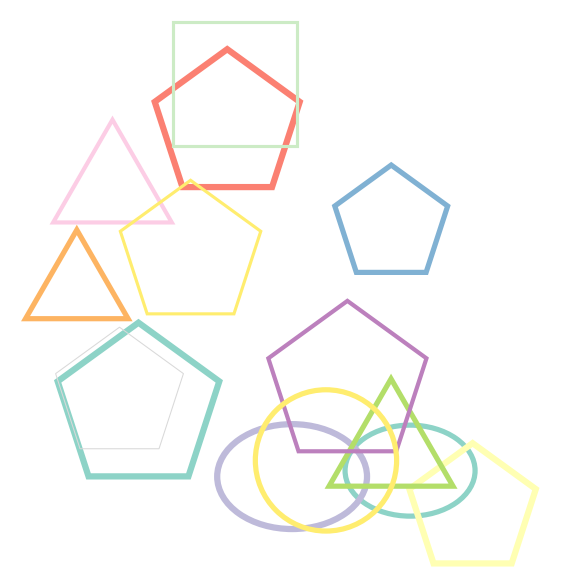[{"shape": "pentagon", "thickness": 3, "radius": 0.74, "center": [0.24, 0.293]}, {"shape": "oval", "thickness": 2.5, "radius": 0.56, "center": [0.71, 0.184]}, {"shape": "pentagon", "thickness": 3, "radius": 0.58, "center": [0.818, 0.117]}, {"shape": "oval", "thickness": 3, "radius": 0.65, "center": [0.506, 0.174]}, {"shape": "pentagon", "thickness": 3, "radius": 0.66, "center": [0.393, 0.782]}, {"shape": "pentagon", "thickness": 2.5, "radius": 0.51, "center": [0.677, 0.611]}, {"shape": "triangle", "thickness": 2.5, "radius": 0.51, "center": [0.133, 0.499]}, {"shape": "triangle", "thickness": 2.5, "radius": 0.62, "center": [0.677, 0.219]}, {"shape": "triangle", "thickness": 2, "radius": 0.59, "center": [0.195, 0.673]}, {"shape": "pentagon", "thickness": 0.5, "radius": 0.58, "center": [0.207, 0.316]}, {"shape": "pentagon", "thickness": 2, "radius": 0.72, "center": [0.602, 0.334]}, {"shape": "square", "thickness": 1.5, "radius": 0.54, "center": [0.407, 0.853]}, {"shape": "circle", "thickness": 2.5, "radius": 0.61, "center": [0.564, 0.202]}, {"shape": "pentagon", "thickness": 1.5, "radius": 0.64, "center": [0.33, 0.559]}]